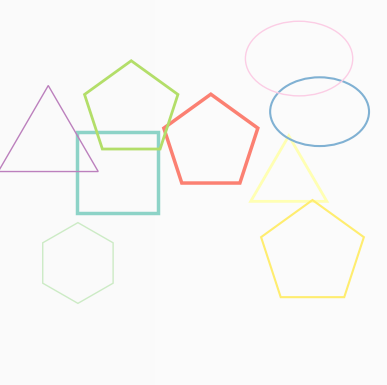[{"shape": "square", "thickness": 2.5, "radius": 0.52, "center": [0.304, 0.552]}, {"shape": "triangle", "thickness": 2, "radius": 0.57, "center": [0.745, 0.534]}, {"shape": "pentagon", "thickness": 2.5, "radius": 0.64, "center": [0.544, 0.628]}, {"shape": "oval", "thickness": 1.5, "radius": 0.64, "center": [0.825, 0.71]}, {"shape": "pentagon", "thickness": 2, "radius": 0.63, "center": [0.339, 0.715]}, {"shape": "oval", "thickness": 1, "radius": 0.69, "center": [0.772, 0.848]}, {"shape": "triangle", "thickness": 1, "radius": 0.74, "center": [0.125, 0.629]}, {"shape": "hexagon", "thickness": 1, "radius": 0.52, "center": [0.201, 0.317]}, {"shape": "pentagon", "thickness": 1.5, "radius": 0.7, "center": [0.806, 0.341]}]